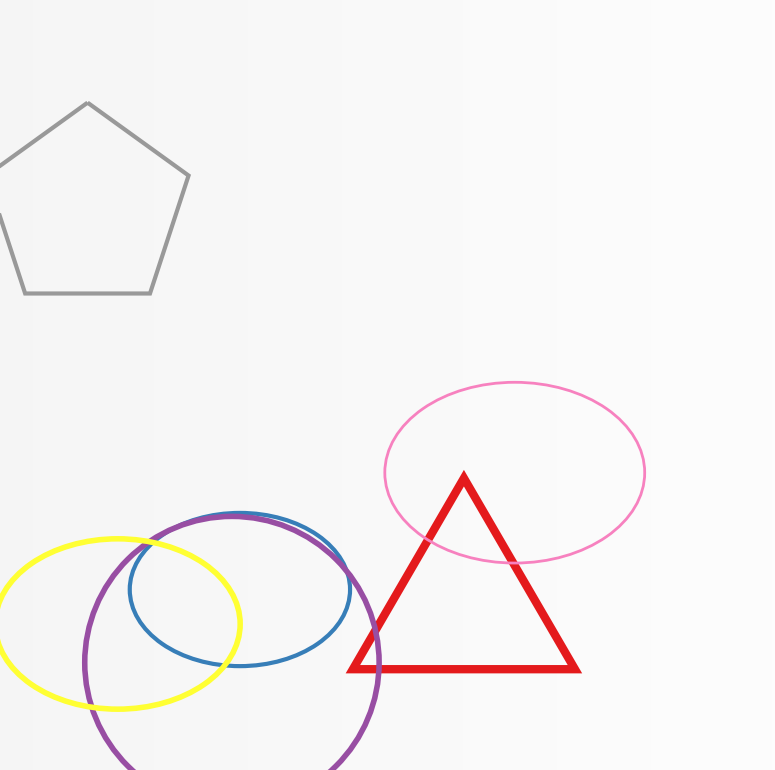[{"shape": "triangle", "thickness": 3, "radius": 0.83, "center": [0.599, 0.214]}, {"shape": "oval", "thickness": 1.5, "radius": 0.71, "center": [0.31, 0.234]}, {"shape": "circle", "thickness": 2, "radius": 0.95, "center": [0.299, 0.139]}, {"shape": "oval", "thickness": 2, "radius": 0.79, "center": [0.152, 0.19]}, {"shape": "oval", "thickness": 1, "radius": 0.84, "center": [0.664, 0.386]}, {"shape": "pentagon", "thickness": 1.5, "radius": 0.69, "center": [0.113, 0.73]}]